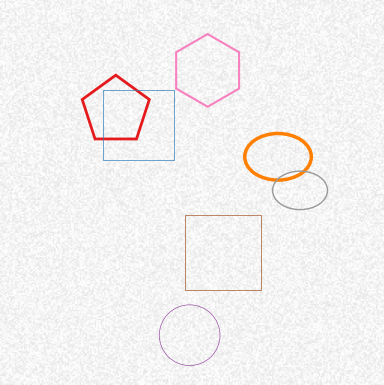[{"shape": "pentagon", "thickness": 2, "radius": 0.46, "center": [0.301, 0.713]}, {"shape": "square", "thickness": 0.5, "radius": 0.46, "center": [0.359, 0.675]}, {"shape": "circle", "thickness": 0.5, "radius": 0.39, "center": [0.493, 0.129]}, {"shape": "oval", "thickness": 2.5, "radius": 0.43, "center": [0.722, 0.593]}, {"shape": "square", "thickness": 0.5, "radius": 0.49, "center": [0.579, 0.344]}, {"shape": "hexagon", "thickness": 1.5, "radius": 0.47, "center": [0.539, 0.817]}, {"shape": "oval", "thickness": 1, "radius": 0.36, "center": [0.779, 0.506]}]